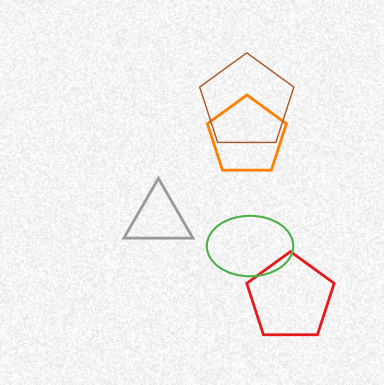[{"shape": "pentagon", "thickness": 2, "radius": 0.6, "center": [0.754, 0.227]}, {"shape": "oval", "thickness": 1.5, "radius": 0.56, "center": [0.649, 0.361]}, {"shape": "pentagon", "thickness": 2, "radius": 0.54, "center": [0.641, 0.645]}, {"shape": "pentagon", "thickness": 1, "radius": 0.64, "center": [0.641, 0.734]}, {"shape": "triangle", "thickness": 2, "radius": 0.52, "center": [0.411, 0.433]}]